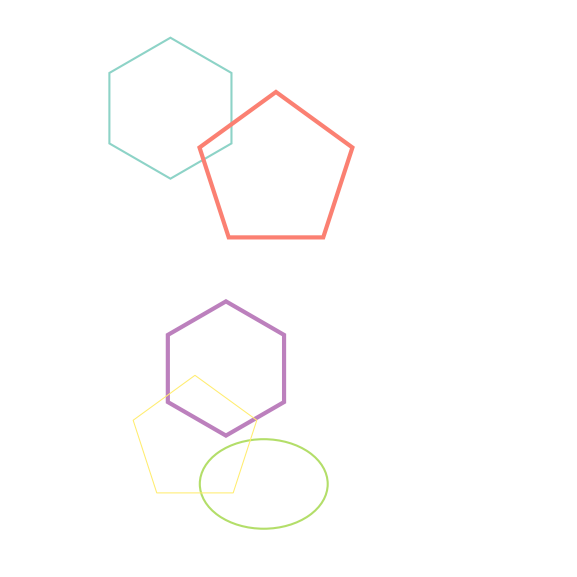[{"shape": "hexagon", "thickness": 1, "radius": 0.61, "center": [0.295, 0.812]}, {"shape": "pentagon", "thickness": 2, "radius": 0.7, "center": [0.478, 0.701]}, {"shape": "oval", "thickness": 1, "radius": 0.55, "center": [0.457, 0.161]}, {"shape": "hexagon", "thickness": 2, "radius": 0.58, "center": [0.391, 0.361]}, {"shape": "pentagon", "thickness": 0.5, "radius": 0.56, "center": [0.338, 0.237]}]